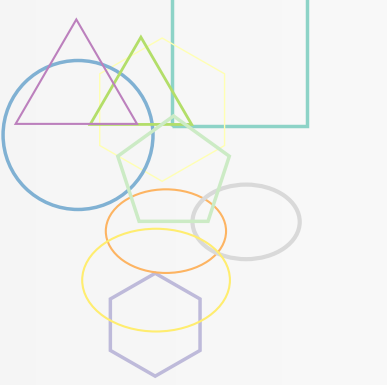[{"shape": "square", "thickness": 2.5, "radius": 0.87, "center": [0.618, 0.847]}, {"shape": "hexagon", "thickness": 1, "radius": 0.93, "center": [0.418, 0.715]}, {"shape": "hexagon", "thickness": 2.5, "radius": 0.67, "center": [0.401, 0.157]}, {"shape": "circle", "thickness": 2.5, "radius": 0.97, "center": [0.201, 0.649]}, {"shape": "oval", "thickness": 1.5, "radius": 0.78, "center": [0.428, 0.4]}, {"shape": "triangle", "thickness": 2, "radius": 0.76, "center": [0.364, 0.752]}, {"shape": "oval", "thickness": 3, "radius": 0.69, "center": [0.635, 0.424]}, {"shape": "triangle", "thickness": 1.5, "radius": 0.9, "center": [0.197, 0.769]}, {"shape": "pentagon", "thickness": 2.5, "radius": 0.76, "center": [0.448, 0.547]}, {"shape": "oval", "thickness": 1.5, "radius": 0.95, "center": [0.403, 0.272]}]